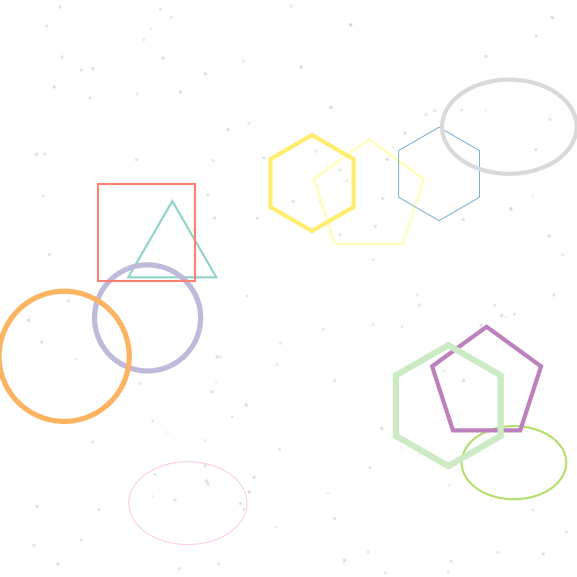[{"shape": "triangle", "thickness": 1, "radius": 0.44, "center": [0.298, 0.563]}, {"shape": "pentagon", "thickness": 1, "radius": 0.5, "center": [0.639, 0.658]}, {"shape": "circle", "thickness": 2.5, "radius": 0.46, "center": [0.256, 0.449]}, {"shape": "square", "thickness": 1, "radius": 0.42, "center": [0.254, 0.596]}, {"shape": "hexagon", "thickness": 0.5, "radius": 0.4, "center": [0.76, 0.698]}, {"shape": "circle", "thickness": 2.5, "radius": 0.56, "center": [0.111, 0.382]}, {"shape": "oval", "thickness": 1, "radius": 0.45, "center": [0.89, 0.198]}, {"shape": "oval", "thickness": 0.5, "radius": 0.51, "center": [0.325, 0.128]}, {"shape": "oval", "thickness": 2, "radius": 0.58, "center": [0.882, 0.78]}, {"shape": "pentagon", "thickness": 2, "radius": 0.5, "center": [0.843, 0.334]}, {"shape": "hexagon", "thickness": 3, "radius": 0.52, "center": [0.776, 0.297]}, {"shape": "hexagon", "thickness": 2, "radius": 0.42, "center": [0.54, 0.682]}]